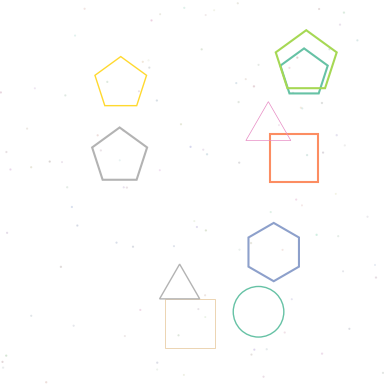[{"shape": "pentagon", "thickness": 1.5, "radius": 0.32, "center": [0.79, 0.81]}, {"shape": "circle", "thickness": 1, "radius": 0.33, "center": [0.672, 0.19]}, {"shape": "square", "thickness": 1.5, "radius": 0.31, "center": [0.764, 0.589]}, {"shape": "hexagon", "thickness": 1.5, "radius": 0.38, "center": [0.711, 0.345]}, {"shape": "triangle", "thickness": 0.5, "radius": 0.34, "center": [0.697, 0.669]}, {"shape": "pentagon", "thickness": 1.5, "radius": 0.42, "center": [0.795, 0.838]}, {"shape": "pentagon", "thickness": 1, "radius": 0.35, "center": [0.314, 0.783]}, {"shape": "square", "thickness": 0.5, "radius": 0.32, "center": [0.494, 0.16]}, {"shape": "pentagon", "thickness": 1.5, "radius": 0.38, "center": [0.311, 0.594]}, {"shape": "triangle", "thickness": 1, "radius": 0.3, "center": [0.467, 0.254]}]